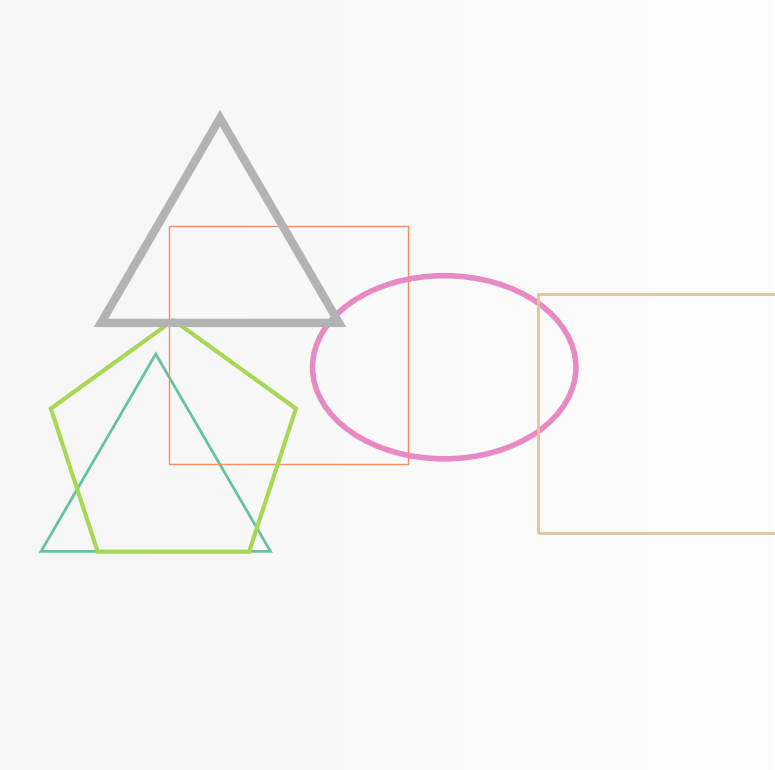[{"shape": "triangle", "thickness": 1, "radius": 0.85, "center": [0.201, 0.369]}, {"shape": "square", "thickness": 0.5, "radius": 0.77, "center": [0.372, 0.552]}, {"shape": "oval", "thickness": 2, "radius": 0.85, "center": [0.573, 0.523]}, {"shape": "pentagon", "thickness": 1.5, "radius": 0.83, "center": [0.224, 0.418]}, {"shape": "square", "thickness": 1, "radius": 0.77, "center": [0.849, 0.463]}, {"shape": "triangle", "thickness": 3, "radius": 0.89, "center": [0.284, 0.669]}]